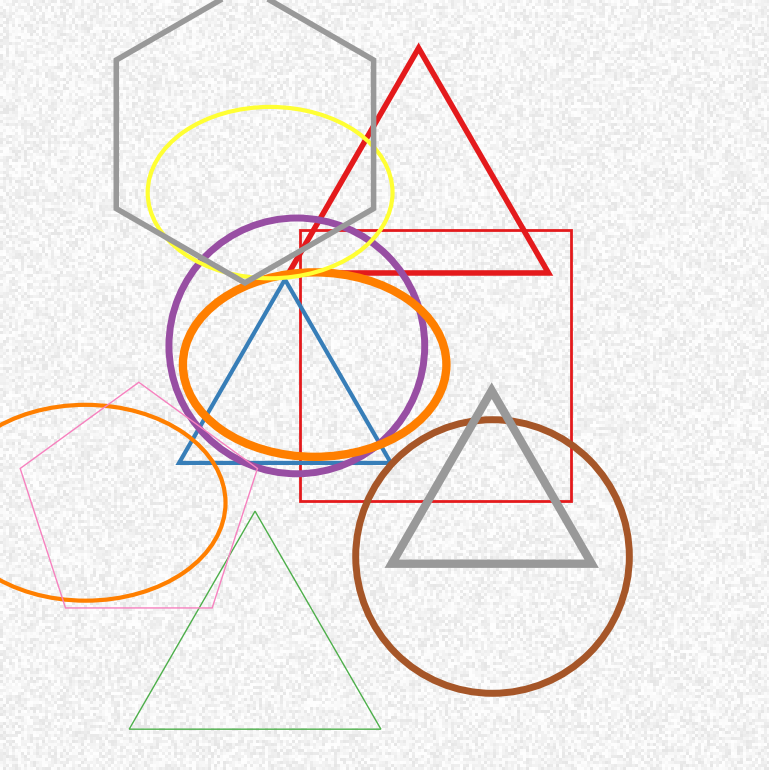[{"shape": "square", "thickness": 1, "radius": 0.88, "center": [0.565, 0.525]}, {"shape": "triangle", "thickness": 2, "radius": 0.97, "center": [0.544, 0.743]}, {"shape": "triangle", "thickness": 1.5, "radius": 0.79, "center": [0.37, 0.478]}, {"shape": "triangle", "thickness": 0.5, "radius": 0.94, "center": [0.331, 0.147]}, {"shape": "circle", "thickness": 2.5, "radius": 0.83, "center": [0.385, 0.551]}, {"shape": "oval", "thickness": 3, "radius": 0.86, "center": [0.409, 0.526]}, {"shape": "oval", "thickness": 1.5, "radius": 0.91, "center": [0.111, 0.347]}, {"shape": "oval", "thickness": 1.5, "radius": 0.79, "center": [0.351, 0.75]}, {"shape": "circle", "thickness": 2.5, "radius": 0.89, "center": [0.64, 0.277]}, {"shape": "pentagon", "thickness": 0.5, "radius": 0.81, "center": [0.18, 0.342]}, {"shape": "triangle", "thickness": 3, "radius": 0.75, "center": [0.639, 0.343]}, {"shape": "hexagon", "thickness": 2, "radius": 0.96, "center": [0.318, 0.826]}]